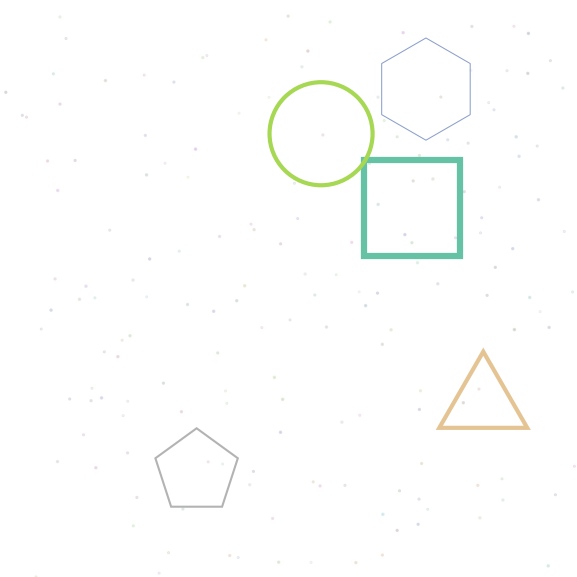[{"shape": "square", "thickness": 3, "radius": 0.42, "center": [0.713, 0.639]}, {"shape": "hexagon", "thickness": 0.5, "radius": 0.44, "center": [0.738, 0.845]}, {"shape": "circle", "thickness": 2, "radius": 0.45, "center": [0.556, 0.768]}, {"shape": "triangle", "thickness": 2, "radius": 0.44, "center": [0.837, 0.302]}, {"shape": "pentagon", "thickness": 1, "radius": 0.38, "center": [0.34, 0.182]}]